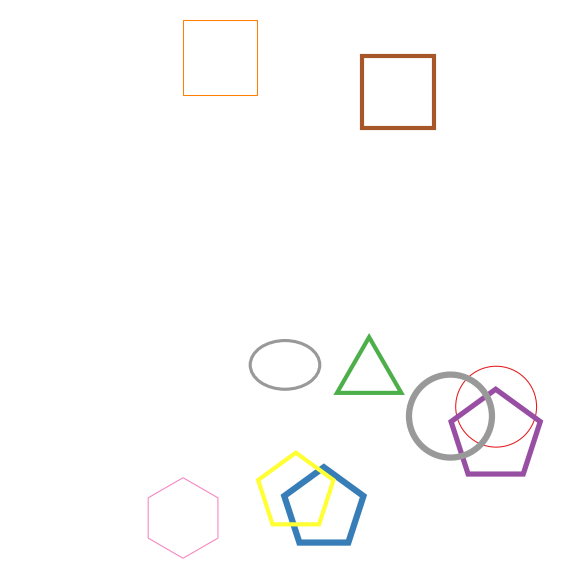[{"shape": "circle", "thickness": 0.5, "radius": 0.35, "center": [0.859, 0.295]}, {"shape": "pentagon", "thickness": 3, "radius": 0.36, "center": [0.561, 0.118]}, {"shape": "triangle", "thickness": 2, "radius": 0.32, "center": [0.639, 0.351]}, {"shape": "pentagon", "thickness": 2.5, "radius": 0.41, "center": [0.858, 0.244]}, {"shape": "square", "thickness": 0.5, "radius": 0.32, "center": [0.381, 0.9]}, {"shape": "pentagon", "thickness": 2, "radius": 0.34, "center": [0.512, 0.147]}, {"shape": "square", "thickness": 2, "radius": 0.31, "center": [0.689, 0.839]}, {"shape": "hexagon", "thickness": 0.5, "radius": 0.35, "center": [0.317, 0.102]}, {"shape": "circle", "thickness": 3, "radius": 0.36, "center": [0.78, 0.279]}, {"shape": "oval", "thickness": 1.5, "radius": 0.3, "center": [0.493, 0.367]}]